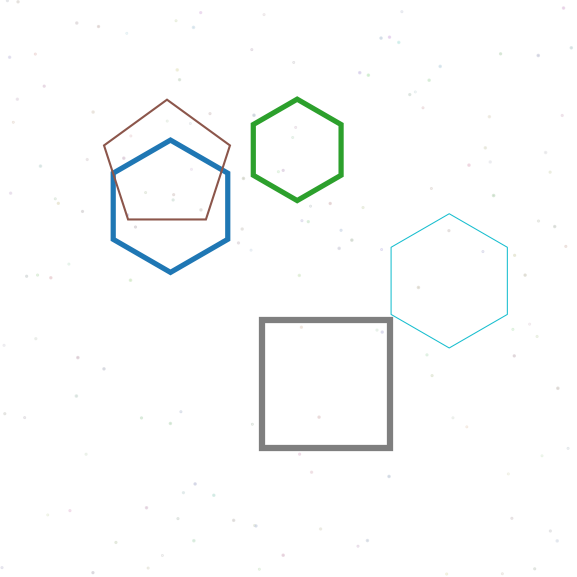[{"shape": "hexagon", "thickness": 2.5, "radius": 0.57, "center": [0.295, 0.642]}, {"shape": "hexagon", "thickness": 2.5, "radius": 0.44, "center": [0.515, 0.74]}, {"shape": "pentagon", "thickness": 1, "radius": 0.57, "center": [0.289, 0.712]}, {"shape": "square", "thickness": 3, "radius": 0.55, "center": [0.565, 0.333]}, {"shape": "hexagon", "thickness": 0.5, "radius": 0.58, "center": [0.778, 0.513]}]